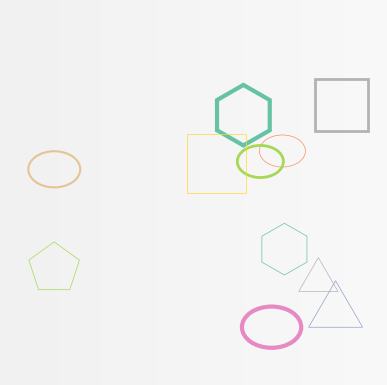[{"shape": "hexagon", "thickness": 3, "radius": 0.39, "center": [0.628, 0.701]}, {"shape": "hexagon", "thickness": 0.5, "radius": 0.34, "center": [0.734, 0.353]}, {"shape": "oval", "thickness": 0.5, "radius": 0.3, "center": [0.729, 0.608]}, {"shape": "triangle", "thickness": 0.5, "radius": 0.4, "center": [0.866, 0.19]}, {"shape": "oval", "thickness": 3, "radius": 0.38, "center": [0.701, 0.15]}, {"shape": "oval", "thickness": 2, "radius": 0.3, "center": [0.672, 0.581]}, {"shape": "pentagon", "thickness": 0.5, "radius": 0.34, "center": [0.14, 0.303]}, {"shape": "square", "thickness": 0.5, "radius": 0.38, "center": [0.559, 0.576]}, {"shape": "oval", "thickness": 1.5, "radius": 0.34, "center": [0.14, 0.56]}, {"shape": "square", "thickness": 2, "radius": 0.34, "center": [0.882, 0.728]}, {"shape": "triangle", "thickness": 0.5, "radius": 0.29, "center": [0.822, 0.272]}]